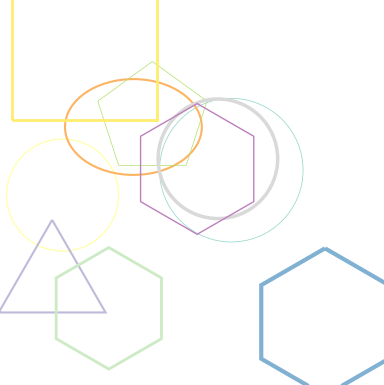[{"shape": "circle", "thickness": 0.5, "radius": 0.93, "center": [0.601, 0.558]}, {"shape": "circle", "thickness": 1, "radius": 0.73, "center": [0.163, 0.493]}, {"shape": "triangle", "thickness": 1.5, "radius": 0.8, "center": [0.135, 0.269]}, {"shape": "hexagon", "thickness": 3, "radius": 0.96, "center": [0.844, 0.164]}, {"shape": "oval", "thickness": 1.5, "radius": 0.89, "center": [0.347, 0.67]}, {"shape": "pentagon", "thickness": 0.5, "radius": 0.75, "center": [0.396, 0.691]}, {"shape": "circle", "thickness": 2.5, "radius": 0.78, "center": [0.566, 0.588]}, {"shape": "hexagon", "thickness": 1, "radius": 0.85, "center": [0.512, 0.561]}, {"shape": "hexagon", "thickness": 2, "radius": 0.79, "center": [0.283, 0.199]}, {"shape": "square", "thickness": 2, "radius": 0.94, "center": [0.219, 0.876]}]